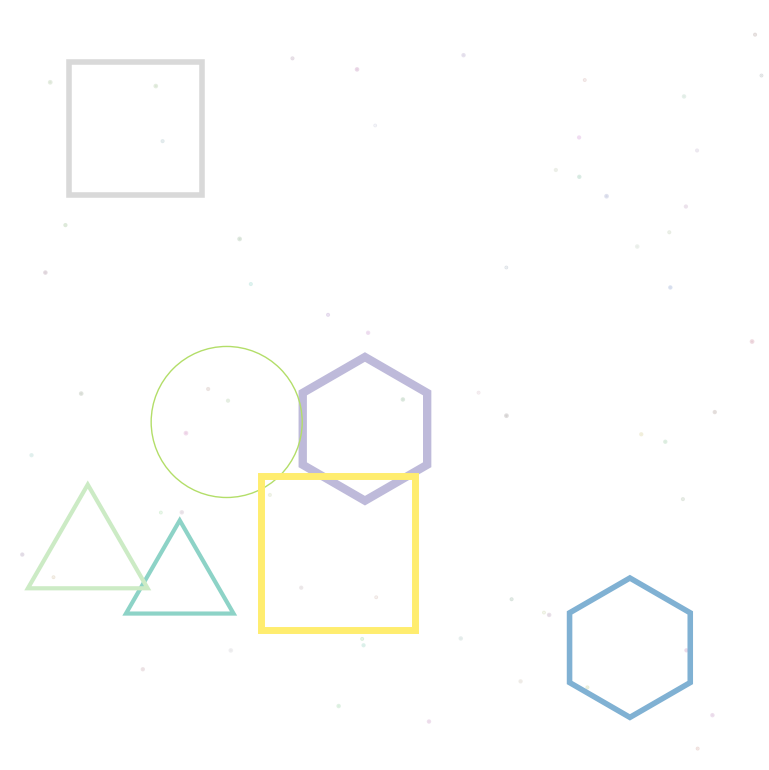[{"shape": "triangle", "thickness": 1.5, "radius": 0.4, "center": [0.233, 0.244]}, {"shape": "hexagon", "thickness": 3, "radius": 0.47, "center": [0.474, 0.443]}, {"shape": "hexagon", "thickness": 2, "radius": 0.45, "center": [0.818, 0.159]}, {"shape": "circle", "thickness": 0.5, "radius": 0.49, "center": [0.294, 0.452]}, {"shape": "square", "thickness": 2, "radius": 0.43, "center": [0.176, 0.833]}, {"shape": "triangle", "thickness": 1.5, "radius": 0.45, "center": [0.114, 0.281]}, {"shape": "square", "thickness": 2.5, "radius": 0.5, "center": [0.439, 0.281]}]